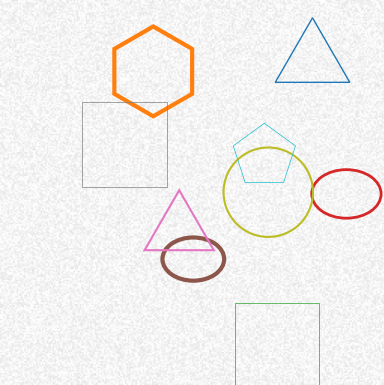[{"shape": "triangle", "thickness": 1, "radius": 0.56, "center": [0.812, 0.842]}, {"shape": "hexagon", "thickness": 3, "radius": 0.58, "center": [0.398, 0.815]}, {"shape": "square", "thickness": 0.5, "radius": 0.54, "center": [0.721, 0.103]}, {"shape": "oval", "thickness": 2, "radius": 0.45, "center": [0.9, 0.496]}, {"shape": "oval", "thickness": 3, "radius": 0.4, "center": [0.502, 0.327]}, {"shape": "triangle", "thickness": 1.5, "radius": 0.52, "center": [0.465, 0.402]}, {"shape": "square", "thickness": 0.5, "radius": 0.55, "center": [0.324, 0.625]}, {"shape": "circle", "thickness": 1.5, "radius": 0.58, "center": [0.697, 0.501]}, {"shape": "pentagon", "thickness": 0.5, "radius": 0.42, "center": [0.687, 0.595]}]